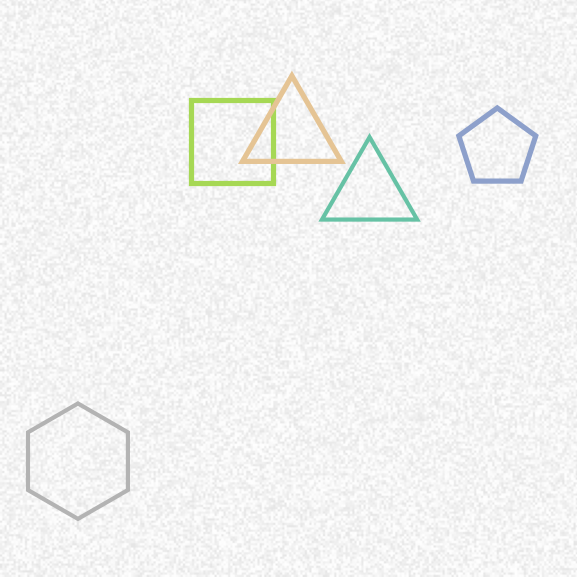[{"shape": "triangle", "thickness": 2, "radius": 0.48, "center": [0.64, 0.667]}, {"shape": "pentagon", "thickness": 2.5, "radius": 0.35, "center": [0.861, 0.742]}, {"shape": "square", "thickness": 2.5, "radius": 0.36, "center": [0.402, 0.754]}, {"shape": "triangle", "thickness": 2.5, "radius": 0.49, "center": [0.505, 0.769]}, {"shape": "hexagon", "thickness": 2, "radius": 0.5, "center": [0.135, 0.201]}]